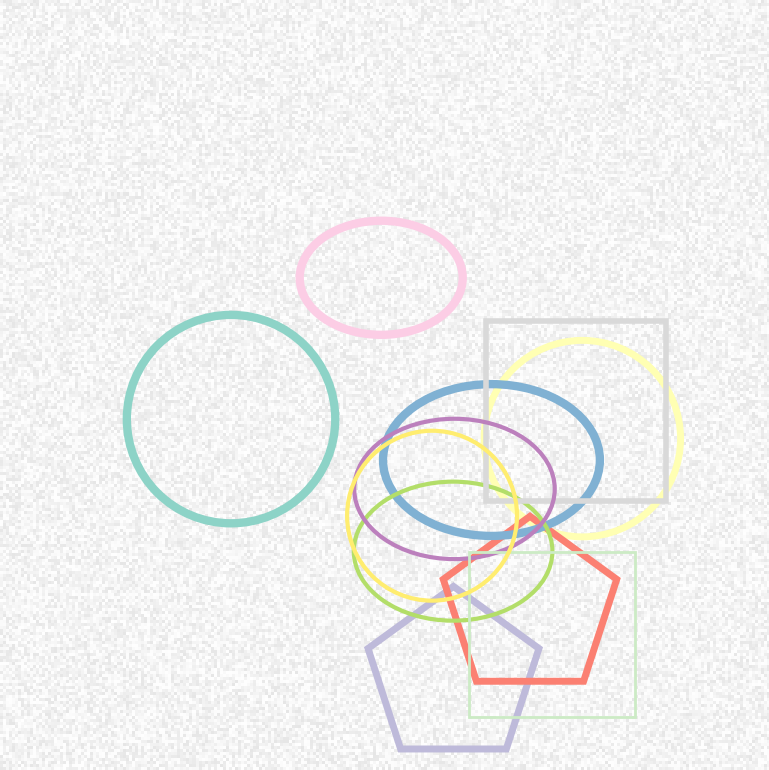[{"shape": "circle", "thickness": 3, "radius": 0.68, "center": [0.3, 0.456]}, {"shape": "circle", "thickness": 2.5, "radius": 0.64, "center": [0.756, 0.43]}, {"shape": "pentagon", "thickness": 2.5, "radius": 0.58, "center": [0.589, 0.122]}, {"shape": "pentagon", "thickness": 2.5, "radius": 0.59, "center": [0.688, 0.211]}, {"shape": "oval", "thickness": 3, "radius": 0.7, "center": [0.638, 0.403]}, {"shape": "oval", "thickness": 1.5, "radius": 0.64, "center": [0.588, 0.284]}, {"shape": "oval", "thickness": 3, "radius": 0.53, "center": [0.495, 0.639]}, {"shape": "square", "thickness": 2, "radius": 0.58, "center": [0.748, 0.466]}, {"shape": "oval", "thickness": 1.5, "radius": 0.65, "center": [0.59, 0.365]}, {"shape": "square", "thickness": 1, "radius": 0.54, "center": [0.717, 0.176]}, {"shape": "circle", "thickness": 1.5, "radius": 0.55, "center": [0.561, 0.33]}]